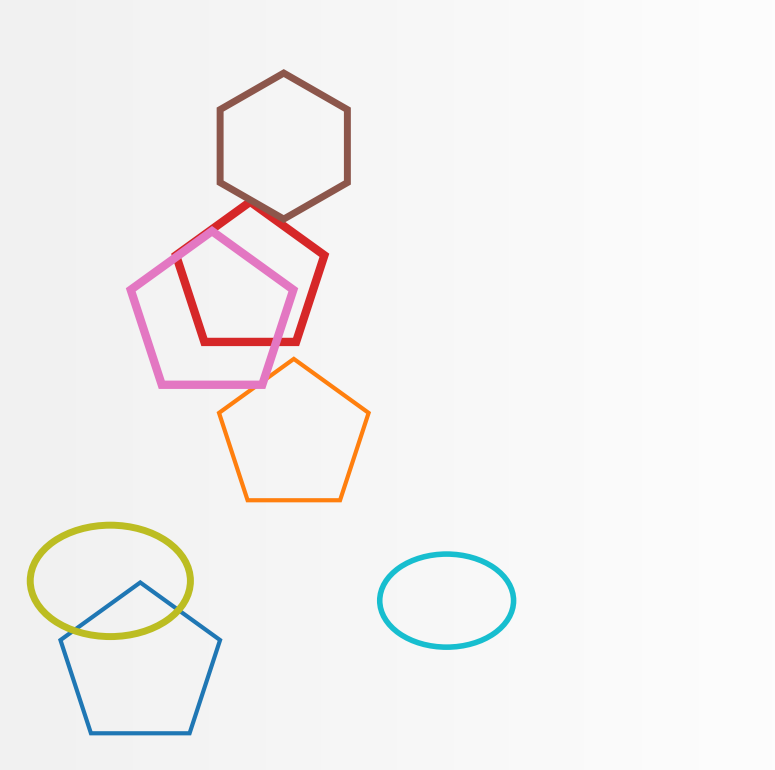[{"shape": "pentagon", "thickness": 1.5, "radius": 0.54, "center": [0.181, 0.135]}, {"shape": "pentagon", "thickness": 1.5, "radius": 0.51, "center": [0.379, 0.432]}, {"shape": "pentagon", "thickness": 3, "radius": 0.5, "center": [0.323, 0.637]}, {"shape": "hexagon", "thickness": 2.5, "radius": 0.47, "center": [0.366, 0.81]}, {"shape": "pentagon", "thickness": 3, "radius": 0.55, "center": [0.274, 0.59]}, {"shape": "oval", "thickness": 2.5, "radius": 0.52, "center": [0.142, 0.246]}, {"shape": "oval", "thickness": 2, "radius": 0.43, "center": [0.576, 0.22]}]